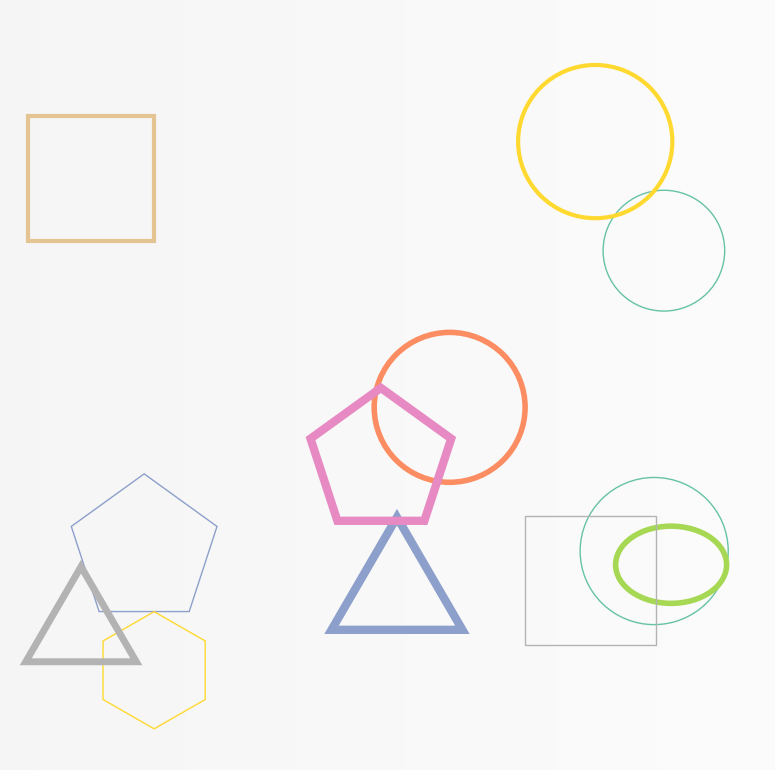[{"shape": "circle", "thickness": 0.5, "radius": 0.48, "center": [0.844, 0.284]}, {"shape": "circle", "thickness": 0.5, "radius": 0.39, "center": [0.857, 0.674]}, {"shape": "circle", "thickness": 2, "radius": 0.49, "center": [0.58, 0.471]}, {"shape": "triangle", "thickness": 3, "radius": 0.49, "center": [0.512, 0.231]}, {"shape": "pentagon", "thickness": 0.5, "radius": 0.49, "center": [0.186, 0.286]}, {"shape": "pentagon", "thickness": 3, "radius": 0.48, "center": [0.491, 0.401]}, {"shape": "oval", "thickness": 2, "radius": 0.36, "center": [0.866, 0.267]}, {"shape": "circle", "thickness": 1.5, "radius": 0.5, "center": [0.768, 0.816]}, {"shape": "hexagon", "thickness": 0.5, "radius": 0.38, "center": [0.199, 0.13]}, {"shape": "square", "thickness": 1.5, "radius": 0.41, "center": [0.118, 0.768]}, {"shape": "triangle", "thickness": 2.5, "radius": 0.41, "center": [0.105, 0.182]}, {"shape": "square", "thickness": 0.5, "radius": 0.42, "center": [0.762, 0.246]}]